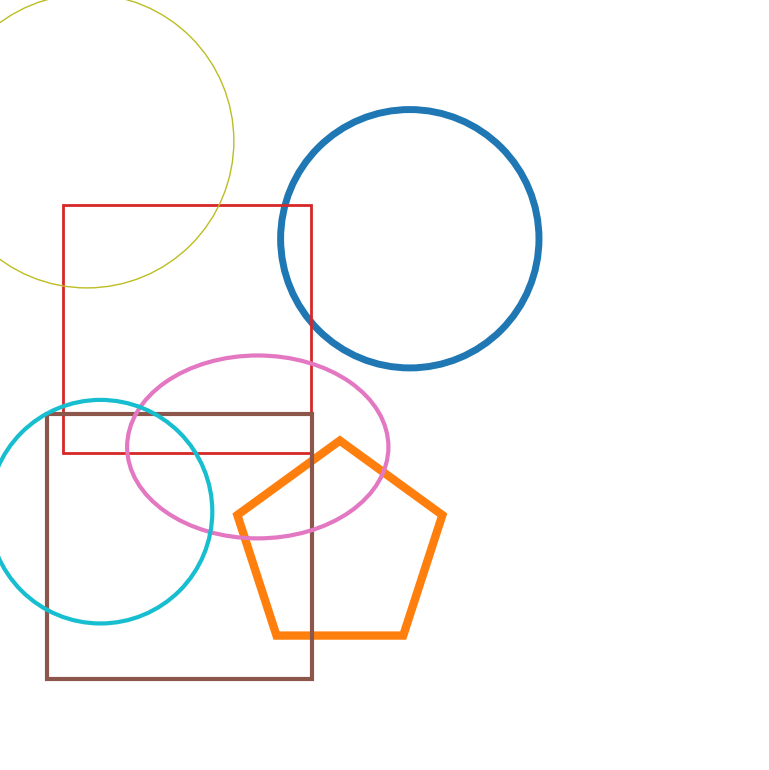[{"shape": "circle", "thickness": 2.5, "radius": 0.84, "center": [0.532, 0.69]}, {"shape": "pentagon", "thickness": 3, "radius": 0.7, "center": [0.441, 0.288]}, {"shape": "square", "thickness": 1, "radius": 0.81, "center": [0.243, 0.573]}, {"shape": "square", "thickness": 1.5, "radius": 0.86, "center": [0.233, 0.291]}, {"shape": "oval", "thickness": 1.5, "radius": 0.85, "center": [0.335, 0.42]}, {"shape": "circle", "thickness": 0.5, "radius": 0.95, "center": [0.113, 0.817]}, {"shape": "circle", "thickness": 1.5, "radius": 0.73, "center": [0.131, 0.335]}]